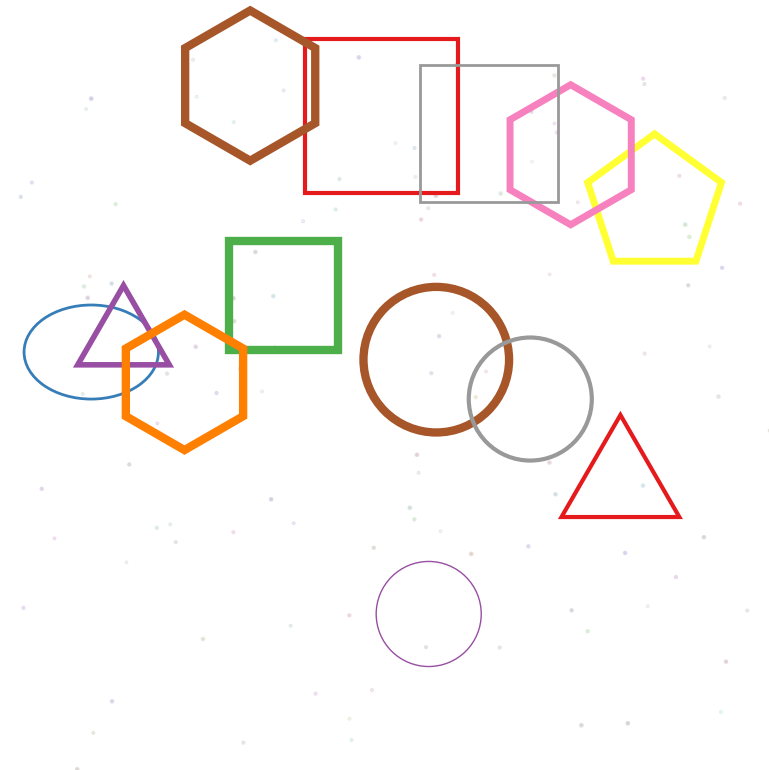[{"shape": "triangle", "thickness": 1.5, "radius": 0.44, "center": [0.806, 0.373]}, {"shape": "square", "thickness": 1.5, "radius": 0.5, "center": [0.495, 0.849]}, {"shape": "oval", "thickness": 1, "radius": 0.44, "center": [0.119, 0.543]}, {"shape": "square", "thickness": 3, "radius": 0.35, "center": [0.368, 0.617]}, {"shape": "circle", "thickness": 0.5, "radius": 0.34, "center": [0.557, 0.203]}, {"shape": "triangle", "thickness": 2, "radius": 0.34, "center": [0.16, 0.561]}, {"shape": "hexagon", "thickness": 3, "radius": 0.44, "center": [0.24, 0.503]}, {"shape": "pentagon", "thickness": 2.5, "radius": 0.46, "center": [0.85, 0.735]}, {"shape": "hexagon", "thickness": 3, "radius": 0.49, "center": [0.325, 0.889]}, {"shape": "circle", "thickness": 3, "radius": 0.47, "center": [0.567, 0.533]}, {"shape": "hexagon", "thickness": 2.5, "radius": 0.45, "center": [0.741, 0.799]}, {"shape": "square", "thickness": 1, "radius": 0.45, "center": [0.635, 0.827]}, {"shape": "circle", "thickness": 1.5, "radius": 0.4, "center": [0.689, 0.482]}]